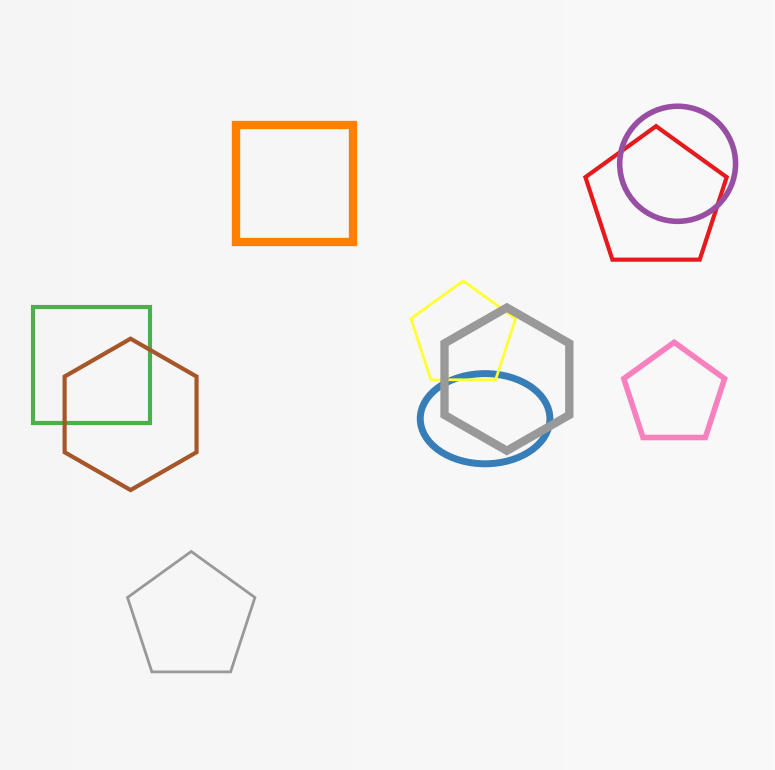[{"shape": "pentagon", "thickness": 1.5, "radius": 0.48, "center": [0.847, 0.74]}, {"shape": "oval", "thickness": 2.5, "radius": 0.42, "center": [0.626, 0.456]}, {"shape": "square", "thickness": 1.5, "radius": 0.38, "center": [0.118, 0.526]}, {"shape": "circle", "thickness": 2, "radius": 0.37, "center": [0.874, 0.787]}, {"shape": "square", "thickness": 3, "radius": 0.38, "center": [0.38, 0.761]}, {"shape": "pentagon", "thickness": 1, "radius": 0.35, "center": [0.598, 0.564]}, {"shape": "hexagon", "thickness": 1.5, "radius": 0.49, "center": [0.168, 0.462]}, {"shape": "pentagon", "thickness": 2, "radius": 0.34, "center": [0.87, 0.487]}, {"shape": "hexagon", "thickness": 3, "radius": 0.46, "center": [0.654, 0.508]}, {"shape": "pentagon", "thickness": 1, "radius": 0.43, "center": [0.247, 0.197]}]